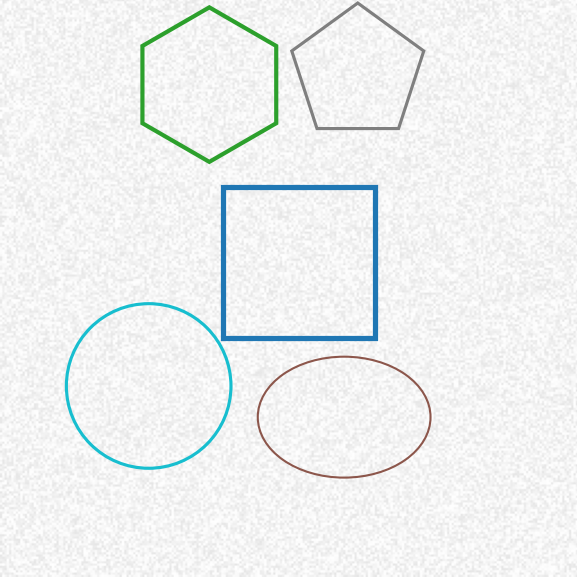[{"shape": "square", "thickness": 2.5, "radius": 0.66, "center": [0.518, 0.545]}, {"shape": "hexagon", "thickness": 2, "radius": 0.67, "center": [0.362, 0.853]}, {"shape": "oval", "thickness": 1, "radius": 0.75, "center": [0.596, 0.277]}, {"shape": "pentagon", "thickness": 1.5, "radius": 0.6, "center": [0.62, 0.874]}, {"shape": "circle", "thickness": 1.5, "radius": 0.71, "center": [0.257, 0.331]}]